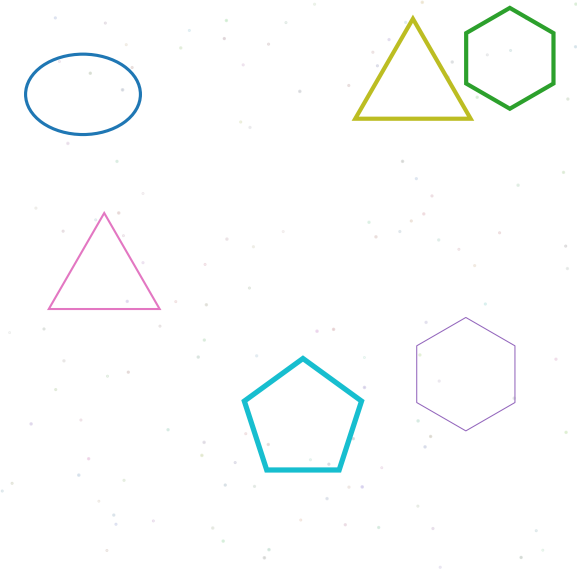[{"shape": "oval", "thickness": 1.5, "radius": 0.5, "center": [0.144, 0.836]}, {"shape": "hexagon", "thickness": 2, "radius": 0.44, "center": [0.883, 0.898]}, {"shape": "hexagon", "thickness": 0.5, "radius": 0.49, "center": [0.807, 0.351]}, {"shape": "triangle", "thickness": 1, "radius": 0.55, "center": [0.18, 0.519]}, {"shape": "triangle", "thickness": 2, "radius": 0.58, "center": [0.715, 0.851]}, {"shape": "pentagon", "thickness": 2.5, "radius": 0.53, "center": [0.525, 0.272]}]